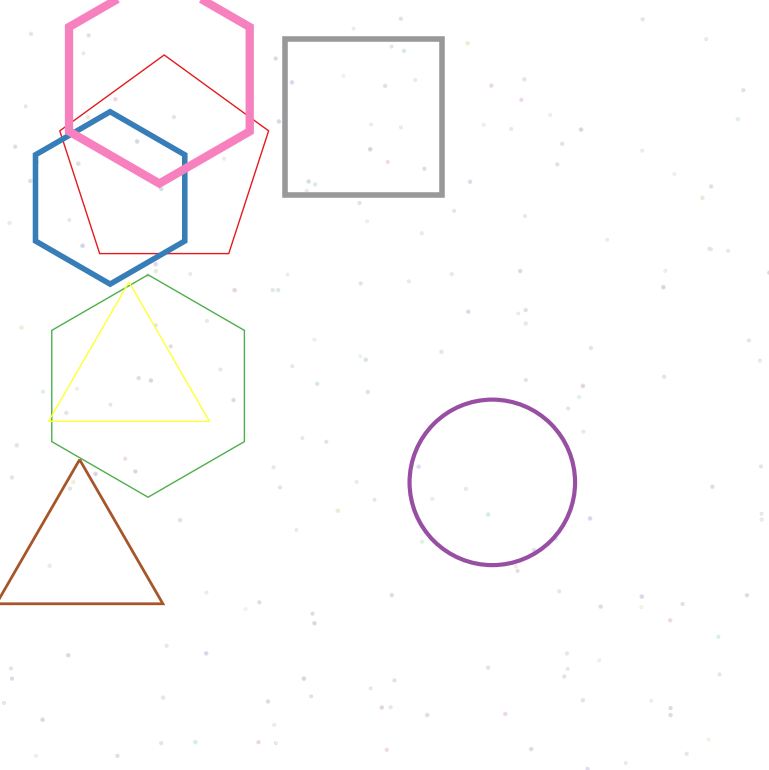[{"shape": "pentagon", "thickness": 0.5, "radius": 0.71, "center": [0.213, 0.786]}, {"shape": "hexagon", "thickness": 2, "radius": 0.56, "center": [0.143, 0.743]}, {"shape": "hexagon", "thickness": 0.5, "radius": 0.72, "center": [0.192, 0.499]}, {"shape": "circle", "thickness": 1.5, "radius": 0.54, "center": [0.639, 0.374]}, {"shape": "triangle", "thickness": 0.5, "radius": 0.6, "center": [0.168, 0.513]}, {"shape": "triangle", "thickness": 1, "radius": 0.62, "center": [0.103, 0.278]}, {"shape": "hexagon", "thickness": 3, "radius": 0.68, "center": [0.207, 0.897]}, {"shape": "square", "thickness": 2, "radius": 0.51, "center": [0.472, 0.848]}]